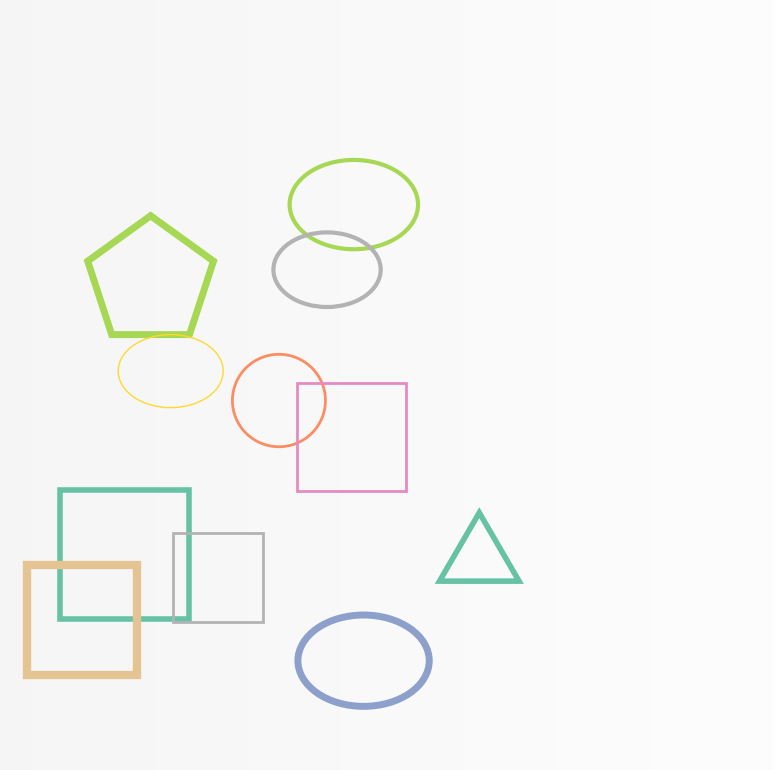[{"shape": "triangle", "thickness": 2, "radius": 0.3, "center": [0.618, 0.275]}, {"shape": "square", "thickness": 2, "radius": 0.42, "center": [0.161, 0.28]}, {"shape": "circle", "thickness": 1, "radius": 0.3, "center": [0.36, 0.48]}, {"shape": "oval", "thickness": 2.5, "radius": 0.42, "center": [0.469, 0.142]}, {"shape": "square", "thickness": 1, "radius": 0.35, "center": [0.454, 0.432]}, {"shape": "pentagon", "thickness": 2.5, "radius": 0.43, "center": [0.194, 0.634]}, {"shape": "oval", "thickness": 1.5, "radius": 0.41, "center": [0.457, 0.734]}, {"shape": "oval", "thickness": 0.5, "radius": 0.34, "center": [0.22, 0.518]}, {"shape": "square", "thickness": 3, "radius": 0.36, "center": [0.106, 0.194]}, {"shape": "oval", "thickness": 1.5, "radius": 0.35, "center": [0.422, 0.65]}, {"shape": "square", "thickness": 1, "radius": 0.29, "center": [0.282, 0.25]}]